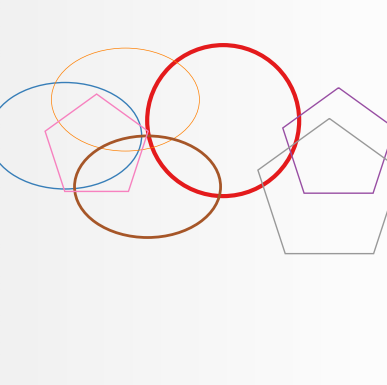[{"shape": "circle", "thickness": 3, "radius": 0.98, "center": [0.576, 0.687]}, {"shape": "oval", "thickness": 1, "radius": 0.99, "center": [0.168, 0.647]}, {"shape": "pentagon", "thickness": 1, "radius": 0.76, "center": [0.874, 0.621]}, {"shape": "oval", "thickness": 0.5, "radius": 0.96, "center": [0.324, 0.741]}, {"shape": "oval", "thickness": 2, "radius": 0.94, "center": [0.381, 0.515]}, {"shape": "pentagon", "thickness": 1, "radius": 0.7, "center": [0.249, 0.616]}, {"shape": "pentagon", "thickness": 1, "radius": 0.97, "center": [0.85, 0.498]}]